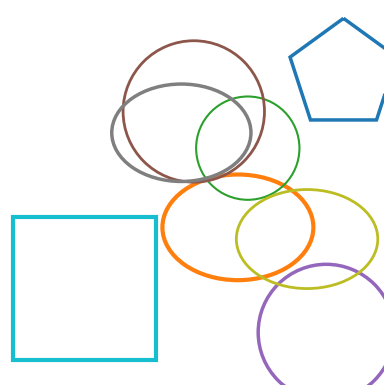[{"shape": "pentagon", "thickness": 2.5, "radius": 0.73, "center": [0.892, 0.806]}, {"shape": "oval", "thickness": 3, "radius": 0.98, "center": [0.618, 0.409]}, {"shape": "circle", "thickness": 1.5, "radius": 0.67, "center": [0.644, 0.615]}, {"shape": "circle", "thickness": 2.5, "radius": 0.88, "center": [0.847, 0.137]}, {"shape": "circle", "thickness": 2, "radius": 0.92, "center": [0.503, 0.711]}, {"shape": "oval", "thickness": 2.5, "radius": 0.9, "center": [0.471, 0.655]}, {"shape": "oval", "thickness": 2, "radius": 0.92, "center": [0.798, 0.379]}, {"shape": "square", "thickness": 3, "radius": 0.93, "center": [0.22, 0.251]}]